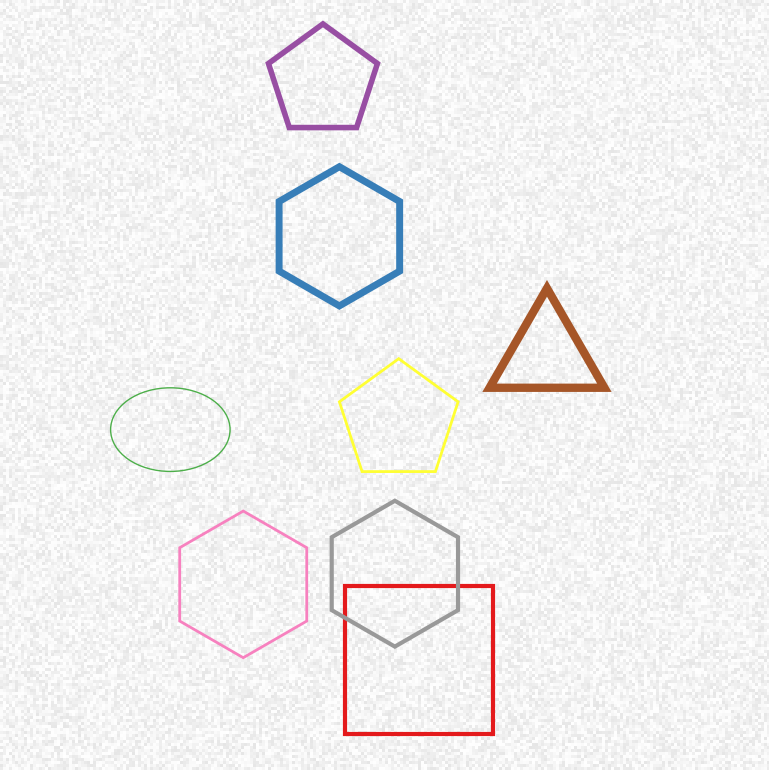[{"shape": "square", "thickness": 1.5, "radius": 0.48, "center": [0.544, 0.143]}, {"shape": "hexagon", "thickness": 2.5, "radius": 0.45, "center": [0.441, 0.693]}, {"shape": "oval", "thickness": 0.5, "radius": 0.39, "center": [0.221, 0.442]}, {"shape": "pentagon", "thickness": 2, "radius": 0.37, "center": [0.419, 0.895]}, {"shape": "pentagon", "thickness": 1, "radius": 0.41, "center": [0.518, 0.453]}, {"shape": "triangle", "thickness": 3, "radius": 0.43, "center": [0.71, 0.539]}, {"shape": "hexagon", "thickness": 1, "radius": 0.48, "center": [0.316, 0.241]}, {"shape": "hexagon", "thickness": 1.5, "radius": 0.47, "center": [0.513, 0.255]}]